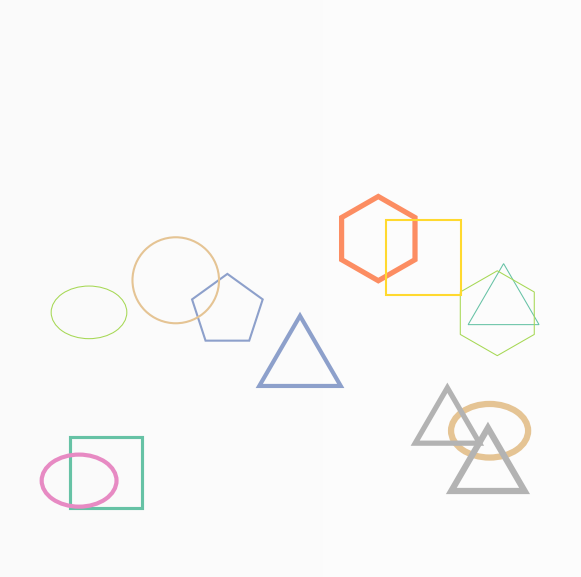[{"shape": "square", "thickness": 1.5, "radius": 0.31, "center": [0.183, 0.181]}, {"shape": "triangle", "thickness": 0.5, "radius": 0.35, "center": [0.866, 0.472]}, {"shape": "hexagon", "thickness": 2.5, "radius": 0.36, "center": [0.651, 0.586]}, {"shape": "pentagon", "thickness": 1, "radius": 0.32, "center": [0.391, 0.461]}, {"shape": "triangle", "thickness": 2, "radius": 0.4, "center": [0.516, 0.371]}, {"shape": "oval", "thickness": 2, "radius": 0.32, "center": [0.136, 0.167]}, {"shape": "hexagon", "thickness": 0.5, "radius": 0.37, "center": [0.856, 0.457]}, {"shape": "oval", "thickness": 0.5, "radius": 0.33, "center": [0.153, 0.458]}, {"shape": "square", "thickness": 1, "radius": 0.32, "center": [0.729, 0.553]}, {"shape": "circle", "thickness": 1, "radius": 0.37, "center": [0.302, 0.514]}, {"shape": "oval", "thickness": 3, "radius": 0.33, "center": [0.842, 0.253]}, {"shape": "triangle", "thickness": 3, "radius": 0.36, "center": [0.839, 0.185]}, {"shape": "triangle", "thickness": 2.5, "radius": 0.32, "center": [0.77, 0.264]}]